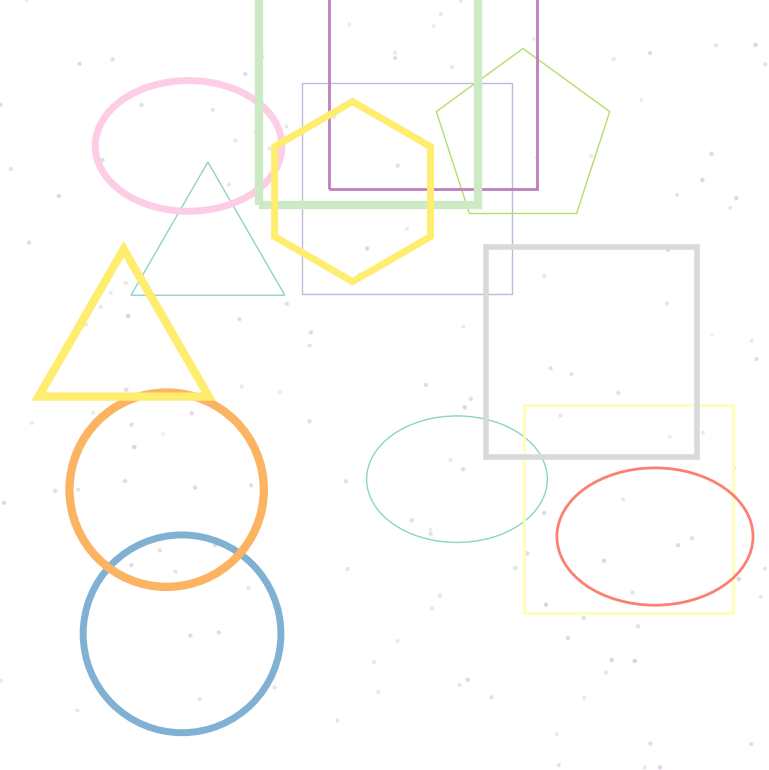[{"shape": "oval", "thickness": 0.5, "radius": 0.59, "center": [0.593, 0.378]}, {"shape": "triangle", "thickness": 0.5, "radius": 0.58, "center": [0.27, 0.674]}, {"shape": "square", "thickness": 1, "radius": 0.68, "center": [0.816, 0.339]}, {"shape": "square", "thickness": 0.5, "radius": 0.68, "center": [0.529, 0.755]}, {"shape": "oval", "thickness": 1, "radius": 0.64, "center": [0.851, 0.303]}, {"shape": "circle", "thickness": 2.5, "radius": 0.64, "center": [0.236, 0.177]}, {"shape": "circle", "thickness": 3, "radius": 0.63, "center": [0.216, 0.364]}, {"shape": "pentagon", "thickness": 0.5, "radius": 0.59, "center": [0.679, 0.819]}, {"shape": "oval", "thickness": 2.5, "radius": 0.61, "center": [0.245, 0.811]}, {"shape": "square", "thickness": 2, "radius": 0.68, "center": [0.768, 0.543]}, {"shape": "square", "thickness": 1, "radius": 0.67, "center": [0.562, 0.889]}, {"shape": "square", "thickness": 3, "radius": 0.71, "center": [0.478, 0.876]}, {"shape": "hexagon", "thickness": 2.5, "radius": 0.58, "center": [0.458, 0.751]}, {"shape": "triangle", "thickness": 3, "radius": 0.64, "center": [0.161, 0.549]}]